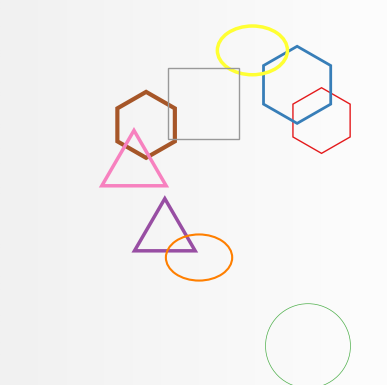[{"shape": "hexagon", "thickness": 1, "radius": 0.43, "center": [0.83, 0.687]}, {"shape": "hexagon", "thickness": 2, "radius": 0.5, "center": [0.767, 0.78]}, {"shape": "circle", "thickness": 0.5, "radius": 0.55, "center": [0.795, 0.102]}, {"shape": "triangle", "thickness": 2.5, "radius": 0.45, "center": [0.425, 0.394]}, {"shape": "oval", "thickness": 1.5, "radius": 0.43, "center": [0.514, 0.331]}, {"shape": "oval", "thickness": 2.5, "radius": 0.45, "center": [0.651, 0.869]}, {"shape": "hexagon", "thickness": 3, "radius": 0.43, "center": [0.377, 0.676]}, {"shape": "triangle", "thickness": 2.5, "radius": 0.48, "center": [0.346, 0.565]}, {"shape": "square", "thickness": 1, "radius": 0.46, "center": [0.526, 0.731]}]